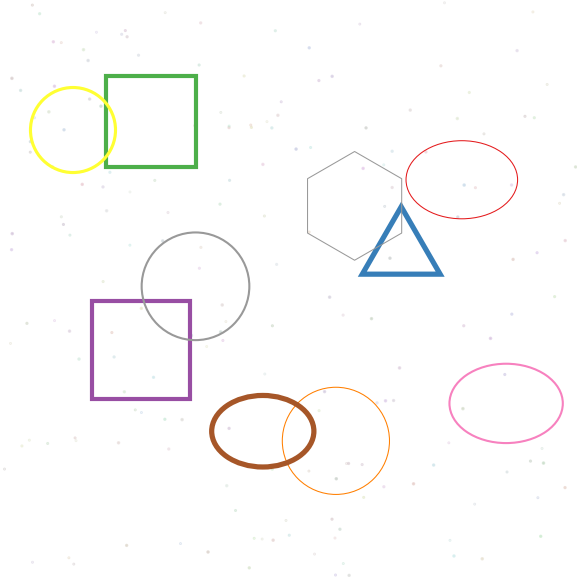[{"shape": "oval", "thickness": 0.5, "radius": 0.48, "center": [0.8, 0.688]}, {"shape": "triangle", "thickness": 2.5, "radius": 0.39, "center": [0.695, 0.563]}, {"shape": "square", "thickness": 2, "radius": 0.39, "center": [0.261, 0.789]}, {"shape": "square", "thickness": 2, "radius": 0.42, "center": [0.244, 0.393]}, {"shape": "circle", "thickness": 0.5, "radius": 0.46, "center": [0.582, 0.236]}, {"shape": "circle", "thickness": 1.5, "radius": 0.37, "center": [0.126, 0.774]}, {"shape": "oval", "thickness": 2.5, "radius": 0.44, "center": [0.455, 0.252]}, {"shape": "oval", "thickness": 1, "radius": 0.49, "center": [0.876, 0.301]}, {"shape": "circle", "thickness": 1, "radius": 0.47, "center": [0.339, 0.503]}, {"shape": "hexagon", "thickness": 0.5, "radius": 0.47, "center": [0.614, 0.643]}]